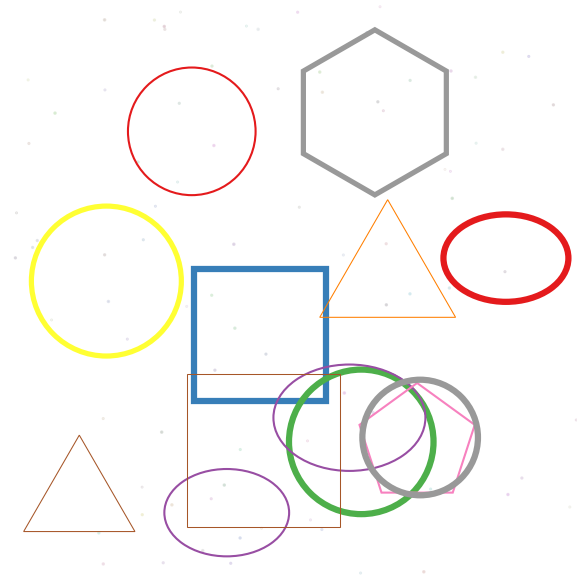[{"shape": "oval", "thickness": 3, "radius": 0.54, "center": [0.876, 0.552]}, {"shape": "circle", "thickness": 1, "radius": 0.55, "center": [0.332, 0.772]}, {"shape": "square", "thickness": 3, "radius": 0.57, "center": [0.45, 0.419]}, {"shape": "circle", "thickness": 3, "radius": 0.63, "center": [0.626, 0.234]}, {"shape": "oval", "thickness": 1, "radius": 0.54, "center": [0.393, 0.111]}, {"shape": "oval", "thickness": 1, "radius": 0.66, "center": [0.605, 0.276]}, {"shape": "triangle", "thickness": 0.5, "radius": 0.68, "center": [0.671, 0.518]}, {"shape": "circle", "thickness": 2.5, "radius": 0.65, "center": [0.184, 0.512]}, {"shape": "triangle", "thickness": 0.5, "radius": 0.56, "center": [0.137, 0.134]}, {"shape": "square", "thickness": 0.5, "radius": 0.66, "center": [0.457, 0.219]}, {"shape": "pentagon", "thickness": 1, "radius": 0.52, "center": [0.722, 0.231]}, {"shape": "hexagon", "thickness": 2.5, "radius": 0.71, "center": [0.649, 0.805]}, {"shape": "circle", "thickness": 3, "radius": 0.5, "center": [0.728, 0.242]}]